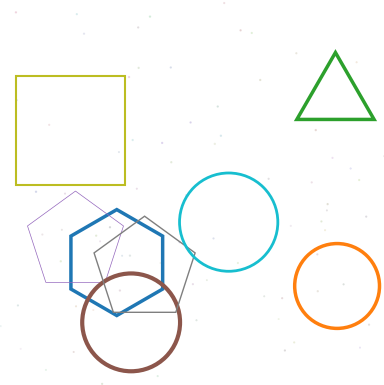[{"shape": "hexagon", "thickness": 2.5, "radius": 0.69, "center": [0.303, 0.318]}, {"shape": "circle", "thickness": 2.5, "radius": 0.55, "center": [0.876, 0.257]}, {"shape": "triangle", "thickness": 2.5, "radius": 0.58, "center": [0.871, 0.748]}, {"shape": "pentagon", "thickness": 0.5, "radius": 0.66, "center": [0.196, 0.373]}, {"shape": "circle", "thickness": 3, "radius": 0.64, "center": [0.341, 0.163]}, {"shape": "pentagon", "thickness": 1, "radius": 0.69, "center": [0.376, 0.3]}, {"shape": "square", "thickness": 1.5, "radius": 0.71, "center": [0.183, 0.66]}, {"shape": "circle", "thickness": 2, "radius": 0.64, "center": [0.594, 0.423]}]